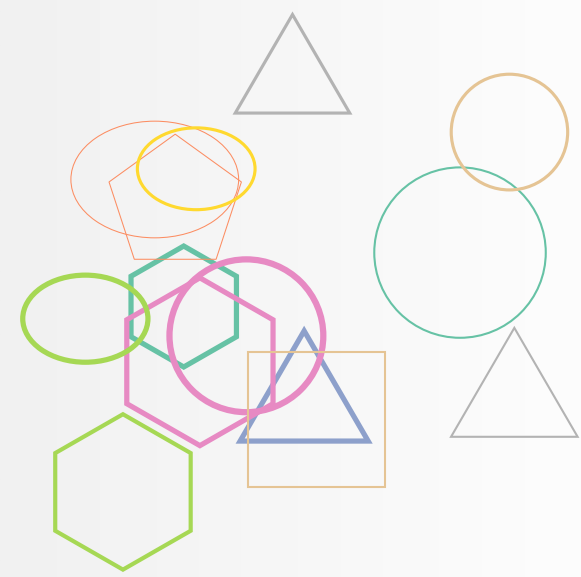[{"shape": "hexagon", "thickness": 2.5, "radius": 0.52, "center": [0.316, 0.468]}, {"shape": "circle", "thickness": 1, "radius": 0.74, "center": [0.791, 0.562]}, {"shape": "oval", "thickness": 0.5, "radius": 0.72, "center": [0.266, 0.688]}, {"shape": "pentagon", "thickness": 0.5, "radius": 0.6, "center": [0.301, 0.647]}, {"shape": "triangle", "thickness": 2.5, "radius": 0.64, "center": [0.523, 0.299]}, {"shape": "hexagon", "thickness": 2.5, "radius": 0.73, "center": [0.344, 0.373]}, {"shape": "circle", "thickness": 3, "radius": 0.66, "center": [0.424, 0.418]}, {"shape": "oval", "thickness": 2.5, "radius": 0.54, "center": [0.147, 0.447]}, {"shape": "hexagon", "thickness": 2, "radius": 0.67, "center": [0.212, 0.147]}, {"shape": "oval", "thickness": 1.5, "radius": 0.51, "center": [0.338, 0.707]}, {"shape": "square", "thickness": 1, "radius": 0.59, "center": [0.544, 0.273]}, {"shape": "circle", "thickness": 1.5, "radius": 0.5, "center": [0.876, 0.77]}, {"shape": "triangle", "thickness": 1.5, "radius": 0.57, "center": [0.503, 0.86]}, {"shape": "triangle", "thickness": 1, "radius": 0.63, "center": [0.885, 0.306]}]